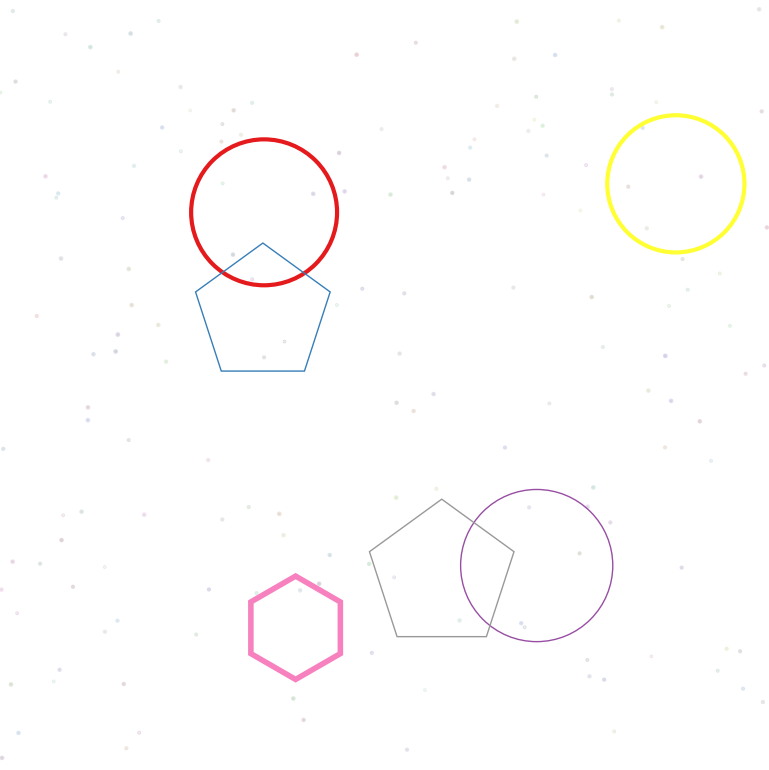[{"shape": "circle", "thickness": 1.5, "radius": 0.47, "center": [0.343, 0.724]}, {"shape": "pentagon", "thickness": 0.5, "radius": 0.46, "center": [0.341, 0.592]}, {"shape": "circle", "thickness": 0.5, "radius": 0.49, "center": [0.697, 0.266]}, {"shape": "circle", "thickness": 1.5, "radius": 0.45, "center": [0.878, 0.761]}, {"shape": "hexagon", "thickness": 2, "radius": 0.34, "center": [0.384, 0.185]}, {"shape": "pentagon", "thickness": 0.5, "radius": 0.49, "center": [0.574, 0.253]}]